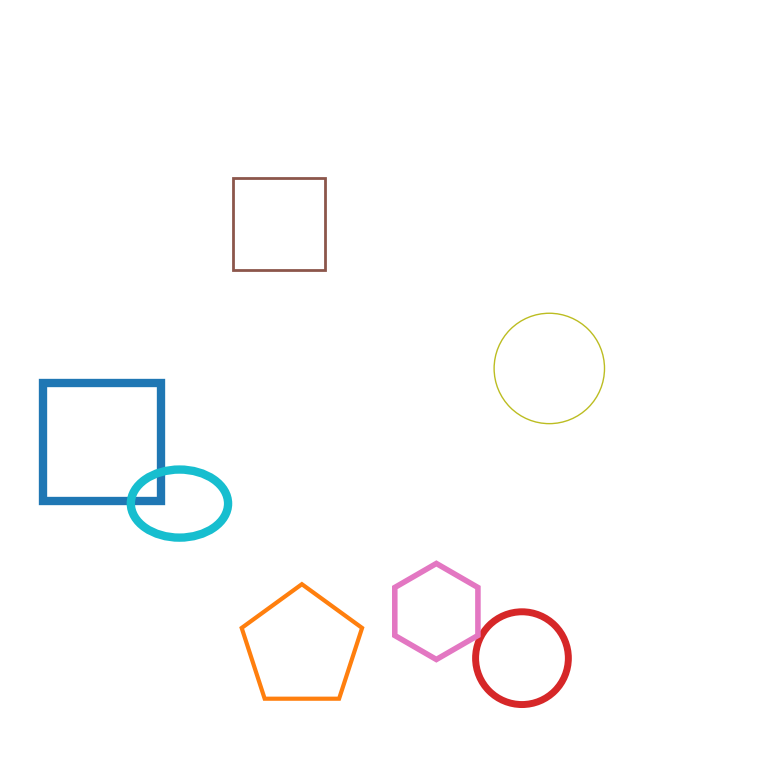[{"shape": "square", "thickness": 3, "radius": 0.38, "center": [0.133, 0.426]}, {"shape": "pentagon", "thickness": 1.5, "radius": 0.41, "center": [0.392, 0.159]}, {"shape": "circle", "thickness": 2.5, "radius": 0.3, "center": [0.678, 0.145]}, {"shape": "square", "thickness": 1, "radius": 0.3, "center": [0.362, 0.709]}, {"shape": "hexagon", "thickness": 2, "radius": 0.31, "center": [0.567, 0.206]}, {"shape": "circle", "thickness": 0.5, "radius": 0.36, "center": [0.713, 0.521]}, {"shape": "oval", "thickness": 3, "radius": 0.32, "center": [0.233, 0.346]}]